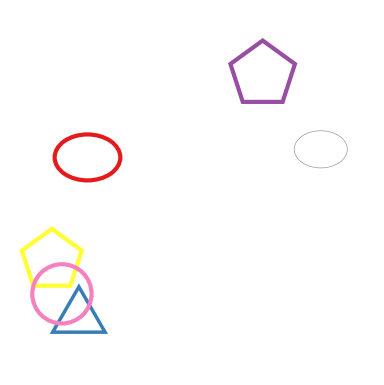[{"shape": "oval", "thickness": 3, "radius": 0.43, "center": [0.227, 0.591]}, {"shape": "triangle", "thickness": 2.5, "radius": 0.39, "center": [0.205, 0.177]}, {"shape": "pentagon", "thickness": 3, "radius": 0.44, "center": [0.682, 0.807]}, {"shape": "pentagon", "thickness": 3, "radius": 0.41, "center": [0.135, 0.324]}, {"shape": "circle", "thickness": 3, "radius": 0.38, "center": [0.161, 0.237]}, {"shape": "oval", "thickness": 0.5, "radius": 0.34, "center": [0.833, 0.612]}]